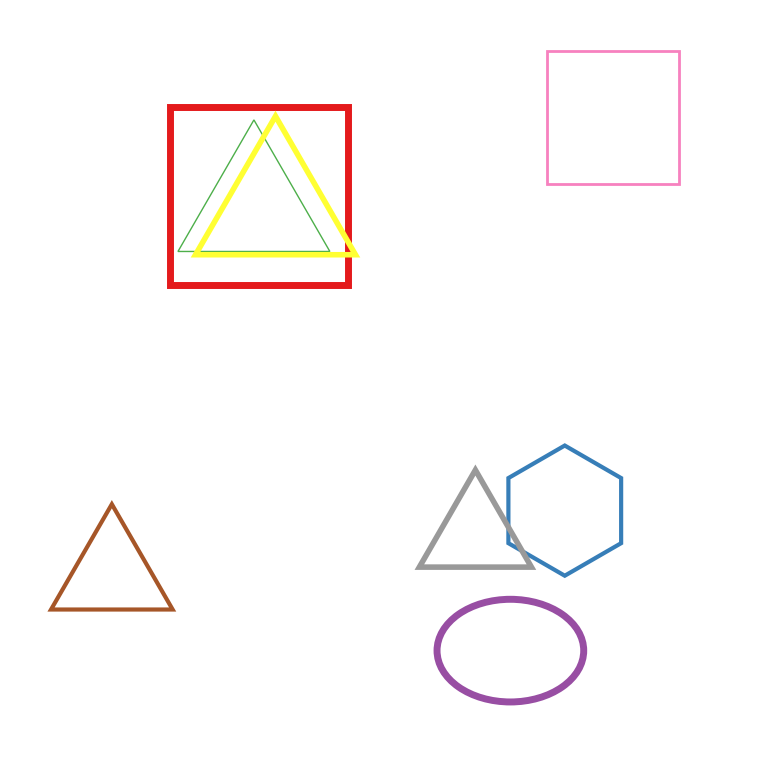[{"shape": "square", "thickness": 2.5, "radius": 0.58, "center": [0.336, 0.746]}, {"shape": "hexagon", "thickness": 1.5, "radius": 0.42, "center": [0.733, 0.337]}, {"shape": "triangle", "thickness": 0.5, "radius": 0.57, "center": [0.33, 0.73]}, {"shape": "oval", "thickness": 2.5, "radius": 0.48, "center": [0.663, 0.155]}, {"shape": "triangle", "thickness": 2, "radius": 0.6, "center": [0.358, 0.729]}, {"shape": "triangle", "thickness": 1.5, "radius": 0.46, "center": [0.145, 0.254]}, {"shape": "square", "thickness": 1, "radius": 0.43, "center": [0.796, 0.847]}, {"shape": "triangle", "thickness": 2, "radius": 0.42, "center": [0.617, 0.306]}]